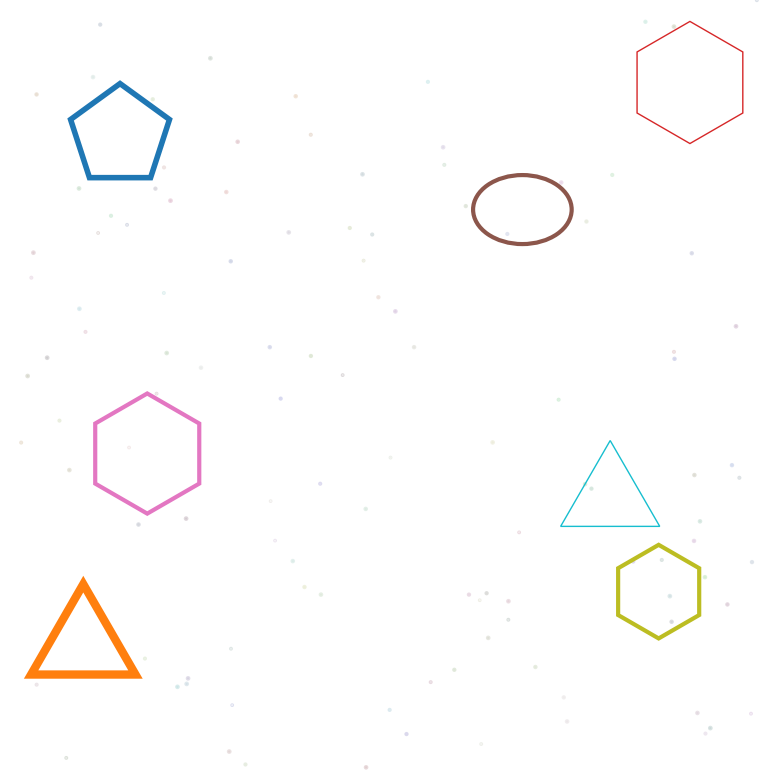[{"shape": "pentagon", "thickness": 2, "radius": 0.34, "center": [0.156, 0.824]}, {"shape": "triangle", "thickness": 3, "radius": 0.39, "center": [0.108, 0.163]}, {"shape": "hexagon", "thickness": 0.5, "radius": 0.4, "center": [0.896, 0.893]}, {"shape": "oval", "thickness": 1.5, "radius": 0.32, "center": [0.678, 0.728]}, {"shape": "hexagon", "thickness": 1.5, "radius": 0.39, "center": [0.191, 0.411]}, {"shape": "hexagon", "thickness": 1.5, "radius": 0.3, "center": [0.855, 0.232]}, {"shape": "triangle", "thickness": 0.5, "radius": 0.37, "center": [0.792, 0.354]}]